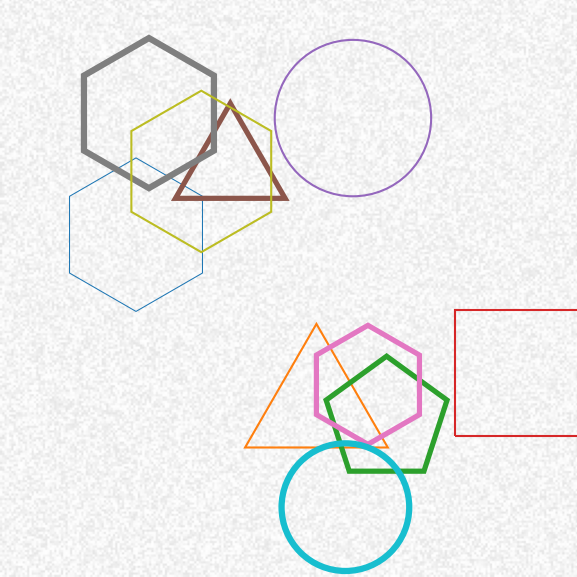[{"shape": "hexagon", "thickness": 0.5, "radius": 0.66, "center": [0.236, 0.593]}, {"shape": "triangle", "thickness": 1, "radius": 0.71, "center": [0.548, 0.296]}, {"shape": "pentagon", "thickness": 2.5, "radius": 0.55, "center": [0.669, 0.272]}, {"shape": "square", "thickness": 1, "radius": 0.55, "center": [0.897, 0.354]}, {"shape": "circle", "thickness": 1, "radius": 0.68, "center": [0.611, 0.795]}, {"shape": "triangle", "thickness": 2.5, "radius": 0.55, "center": [0.399, 0.711]}, {"shape": "hexagon", "thickness": 2.5, "radius": 0.52, "center": [0.637, 0.333]}, {"shape": "hexagon", "thickness": 3, "radius": 0.65, "center": [0.258, 0.803]}, {"shape": "hexagon", "thickness": 1, "radius": 0.7, "center": [0.349, 0.702]}, {"shape": "circle", "thickness": 3, "radius": 0.55, "center": [0.598, 0.121]}]